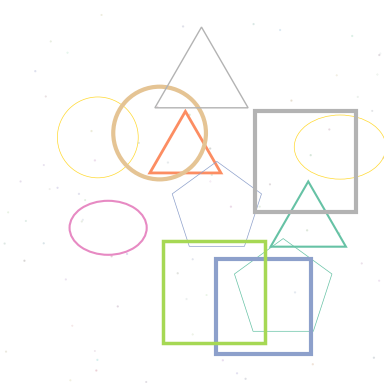[{"shape": "pentagon", "thickness": 0.5, "radius": 0.67, "center": [0.736, 0.247]}, {"shape": "triangle", "thickness": 1.5, "radius": 0.56, "center": [0.801, 0.416]}, {"shape": "triangle", "thickness": 2, "radius": 0.53, "center": [0.482, 0.604]}, {"shape": "pentagon", "thickness": 0.5, "radius": 0.61, "center": [0.563, 0.459]}, {"shape": "square", "thickness": 3, "radius": 0.62, "center": [0.685, 0.203]}, {"shape": "oval", "thickness": 1.5, "radius": 0.5, "center": [0.281, 0.408]}, {"shape": "square", "thickness": 2.5, "radius": 0.66, "center": [0.557, 0.241]}, {"shape": "circle", "thickness": 0.5, "radius": 0.52, "center": [0.254, 0.643]}, {"shape": "oval", "thickness": 0.5, "radius": 0.59, "center": [0.883, 0.618]}, {"shape": "circle", "thickness": 3, "radius": 0.6, "center": [0.415, 0.654]}, {"shape": "triangle", "thickness": 1, "radius": 0.7, "center": [0.523, 0.79]}, {"shape": "square", "thickness": 3, "radius": 0.65, "center": [0.794, 0.581]}]